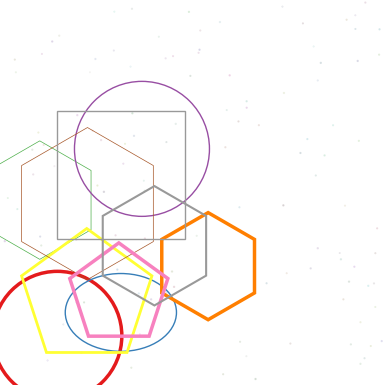[{"shape": "circle", "thickness": 2.5, "radius": 0.84, "center": [0.149, 0.128]}, {"shape": "oval", "thickness": 1, "radius": 0.72, "center": [0.314, 0.188]}, {"shape": "hexagon", "thickness": 0.5, "radius": 0.77, "center": [0.103, 0.48]}, {"shape": "circle", "thickness": 1, "radius": 0.88, "center": [0.369, 0.613]}, {"shape": "hexagon", "thickness": 2.5, "radius": 0.7, "center": [0.541, 0.309]}, {"shape": "pentagon", "thickness": 2, "radius": 0.89, "center": [0.225, 0.228]}, {"shape": "hexagon", "thickness": 0.5, "radius": 0.99, "center": [0.227, 0.471]}, {"shape": "pentagon", "thickness": 2.5, "radius": 0.67, "center": [0.309, 0.235]}, {"shape": "hexagon", "thickness": 1.5, "radius": 0.78, "center": [0.401, 0.362]}, {"shape": "square", "thickness": 1, "radius": 0.83, "center": [0.314, 0.546]}]